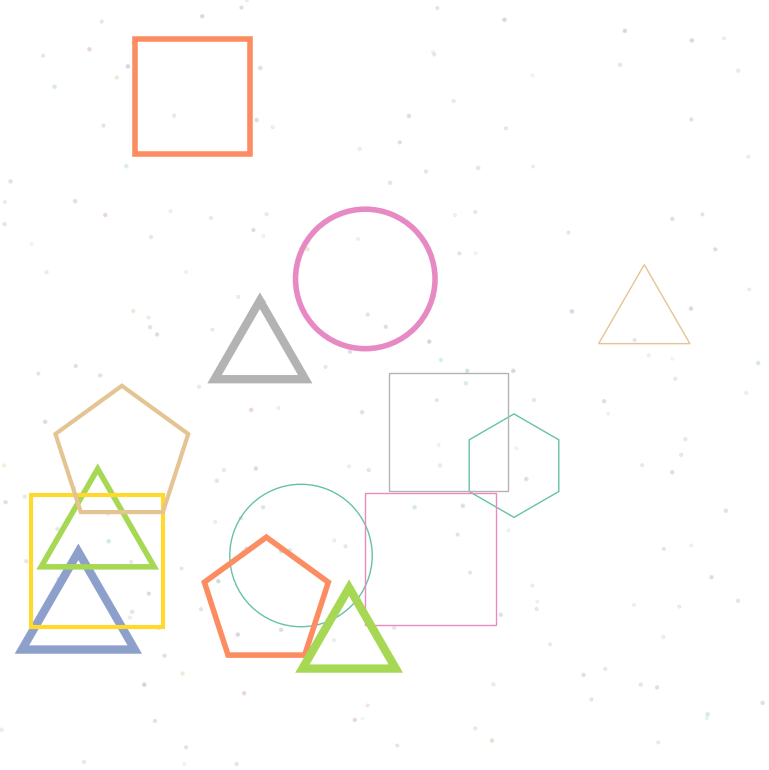[{"shape": "hexagon", "thickness": 0.5, "radius": 0.34, "center": [0.668, 0.395]}, {"shape": "circle", "thickness": 0.5, "radius": 0.46, "center": [0.391, 0.279]}, {"shape": "square", "thickness": 2, "radius": 0.37, "center": [0.251, 0.874]}, {"shape": "pentagon", "thickness": 2, "radius": 0.42, "center": [0.346, 0.218]}, {"shape": "triangle", "thickness": 3, "radius": 0.42, "center": [0.102, 0.199]}, {"shape": "circle", "thickness": 2, "radius": 0.45, "center": [0.474, 0.638]}, {"shape": "square", "thickness": 0.5, "radius": 0.43, "center": [0.559, 0.274]}, {"shape": "triangle", "thickness": 2, "radius": 0.42, "center": [0.127, 0.306]}, {"shape": "triangle", "thickness": 3, "radius": 0.35, "center": [0.453, 0.167]}, {"shape": "square", "thickness": 1.5, "radius": 0.43, "center": [0.126, 0.272]}, {"shape": "triangle", "thickness": 0.5, "radius": 0.34, "center": [0.837, 0.588]}, {"shape": "pentagon", "thickness": 1.5, "radius": 0.45, "center": [0.158, 0.408]}, {"shape": "triangle", "thickness": 3, "radius": 0.34, "center": [0.338, 0.542]}, {"shape": "square", "thickness": 0.5, "radius": 0.38, "center": [0.583, 0.439]}]